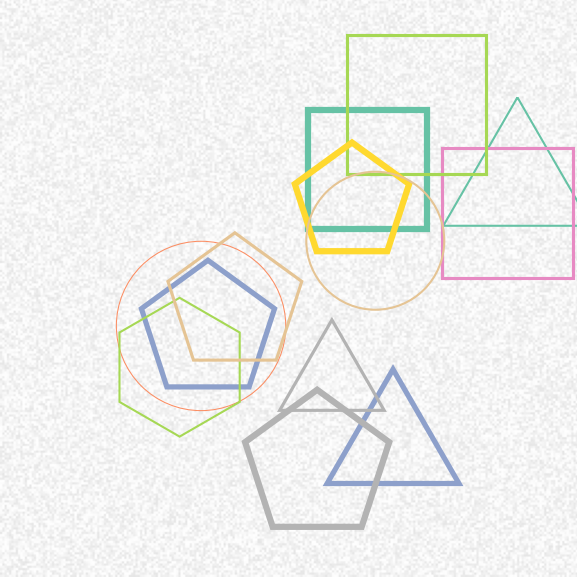[{"shape": "square", "thickness": 3, "radius": 0.51, "center": [0.636, 0.705]}, {"shape": "triangle", "thickness": 1, "radius": 0.74, "center": [0.896, 0.682]}, {"shape": "circle", "thickness": 0.5, "radius": 0.73, "center": [0.348, 0.435]}, {"shape": "pentagon", "thickness": 2.5, "radius": 0.61, "center": [0.36, 0.427]}, {"shape": "triangle", "thickness": 2.5, "radius": 0.66, "center": [0.681, 0.228]}, {"shape": "square", "thickness": 1.5, "radius": 0.57, "center": [0.879, 0.63]}, {"shape": "hexagon", "thickness": 1, "radius": 0.6, "center": [0.311, 0.363]}, {"shape": "square", "thickness": 1.5, "radius": 0.6, "center": [0.722, 0.819]}, {"shape": "pentagon", "thickness": 3, "radius": 0.52, "center": [0.609, 0.648]}, {"shape": "pentagon", "thickness": 1.5, "radius": 0.61, "center": [0.407, 0.474]}, {"shape": "circle", "thickness": 1, "radius": 0.6, "center": [0.65, 0.582]}, {"shape": "pentagon", "thickness": 3, "radius": 0.66, "center": [0.549, 0.193]}, {"shape": "triangle", "thickness": 1.5, "radius": 0.52, "center": [0.575, 0.341]}]